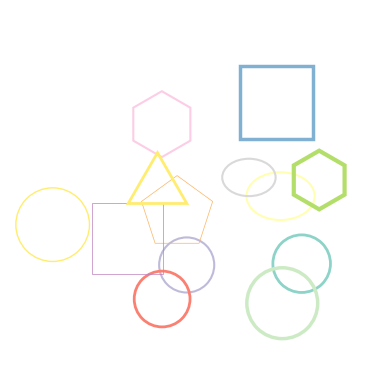[{"shape": "circle", "thickness": 2, "radius": 0.37, "center": [0.784, 0.315]}, {"shape": "oval", "thickness": 1.5, "radius": 0.44, "center": [0.729, 0.49]}, {"shape": "circle", "thickness": 1.5, "radius": 0.36, "center": [0.485, 0.312]}, {"shape": "circle", "thickness": 2, "radius": 0.36, "center": [0.421, 0.223]}, {"shape": "square", "thickness": 2.5, "radius": 0.47, "center": [0.719, 0.734]}, {"shape": "pentagon", "thickness": 0.5, "radius": 0.49, "center": [0.46, 0.447]}, {"shape": "hexagon", "thickness": 3, "radius": 0.38, "center": [0.829, 0.532]}, {"shape": "hexagon", "thickness": 1.5, "radius": 0.43, "center": [0.42, 0.677]}, {"shape": "oval", "thickness": 1.5, "radius": 0.35, "center": [0.647, 0.539]}, {"shape": "square", "thickness": 0.5, "radius": 0.46, "center": [0.332, 0.381]}, {"shape": "circle", "thickness": 2.5, "radius": 0.46, "center": [0.733, 0.212]}, {"shape": "circle", "thickness": 1, "radius": 0.48, "center": [0.137, 0.417]}, {"shape": "triangle", "thickness": 2, "radius": 0.44, "center": [0.409, 0.515]}]